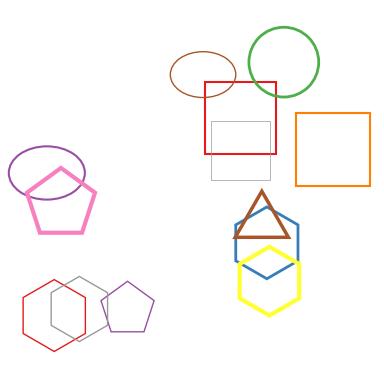[{"shape": "hexagon", "thickness": 1, "radius": 0.47, "center": [0.141, 0.18]}, {"shape": "square", "thickness": 1.5, "radius": 0.46, "center": [0.624, 0.694]}, {"shape": "hexagon", "thickness": 2, "radius": 0.47, "center": [0.693, 0.369]}, {"shape": "circle", "thickness": 2, "radius": 0.45, "center": [0.737, 0.839]}, {"shape": "oval", "thickness": 1.5, "radius": 0.49, "center": [0.122, 0.551]}, {"shape": "pentagon", "thickness": 1, "radius": 0.36, "center": [0.331, 0.197]}, {"shape": "square", "thickness": 1.5, "radius": 0.48, "center": [0.865, 0.611]}, {"shape": "hexagon", "thickness": 3, "radius": 0.45, "center": [0.7, 0.27]}, {"shape": "oval", "thickness": 1, "radius": 0.43, "center": [0.527, 0.806]}, {"shape": "triangle", "thickness": 2.5, "radius": 0.4, "center": [0.68, 0.424]}, {"shape": "pentagon", "thickness": 3, "radius": 0.46, "center": [0.158, 0.471]}, {"shape": "hexagon", "thickness": 1, "radius": 0.42, "center": [0.206, 0.197]}, {"shape": "square", "thickness": 0.5, "radius": 0.39, "center": [0.624, 0.608]}]